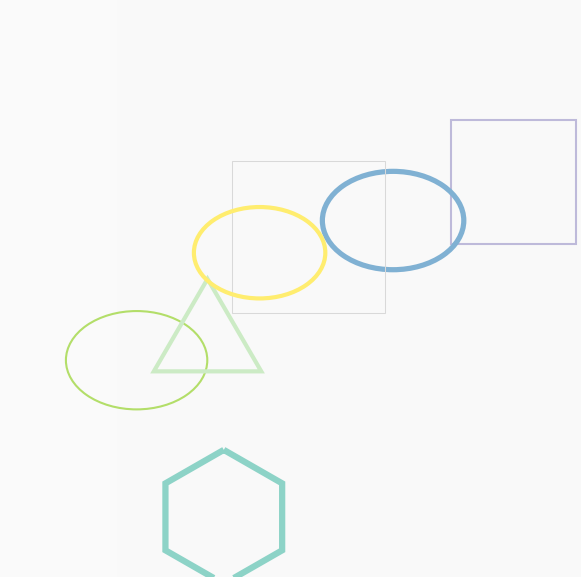[{"shape": "hexagon", "thickness": 3, "radius": 0.58, "center": [0.385, 0.104]}, {"shape": "square", "thickness": 1, "radius": 0.54, "center": [0.883, 0.685]}, {"shape": "oval", "thickness": 2.5, "radius": 0.61, "center": [0.676, 0.617]}, {"shape": "oval", "thickness": 1, "radius": 0.61, "center": [0.235, 0.375]}, {"shape": "square", "thickness": 0.5, "radius": 0.66, "center": [0.531, 0.589]}, {"shape": "triangle", "thickness": 2, "radius": 0.53, "center": [0.357, 0.409]}, {"shape": "oval", "thickness": 2, "radius": 0.57, "center": [0.447, 0.561]}]